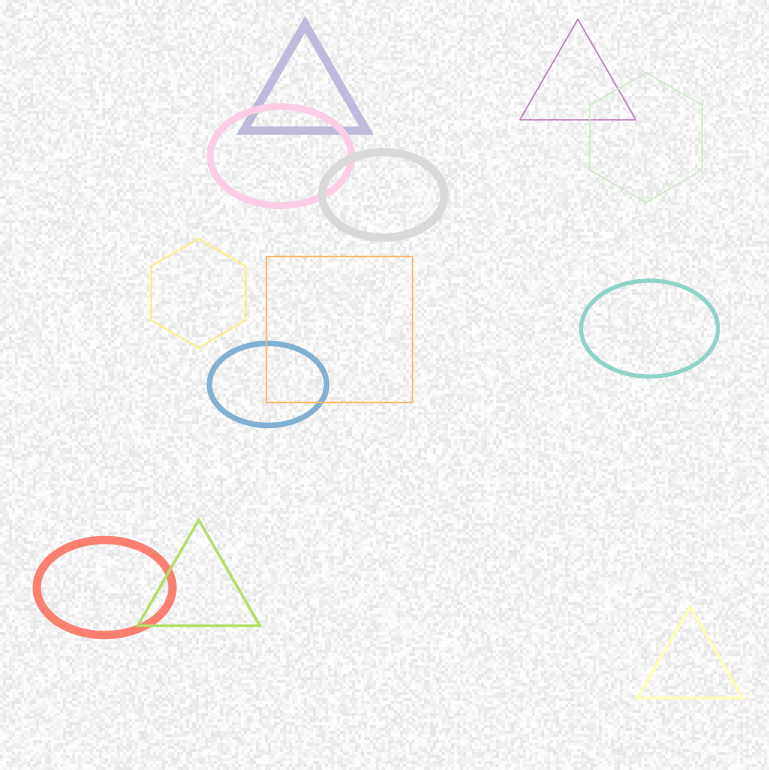[{"shape": "oval", "thickness": 1.5, "radius": 0.44, "center": [0.844, 0.573]}, {"shape": "triangle", "thickness": 1, "radius": 0.39, "center": [0.896, 0.133]}, {"shape": "triangle", "thickness": 3, "radius": 0.46, "center": [0.396, 0.876]}, {"shape": "oval", "thickness": 3, "radius": 0.44, "center": [0.136, 0.237]}, {"shape": "oval", "thickness": 2, "radius": 0.38, "center": [0.348, 0.501]}, {"shape": "square", "thickness": 0.5, "radius": 0.47, "center": [0.44, 0.573]}, {"shape": "triangle", "thickness": 1, "radius": 0.46, "center": [0.258, 0.233]}, {"shape": "oval", "thickness": 2.5, "radius": 0.46, "center": [0.365, 0.797]}, {"shape": "oval", "thickness": 3, "radius": 0.4, "center": [0.498, 0.747]}, {"shape": "triangle", "thickness": 0.5, "radius": 0.44, "center": [0.75, 0.888]}, {"shape": "hexagon", "thickness": 0.5, "radius": 0.42, "center": [0.839, 0.821]}, {"shape": "hexagon", "thickness": 0.5, "radius": 0.35, "center": [0.258, 0.619]}]